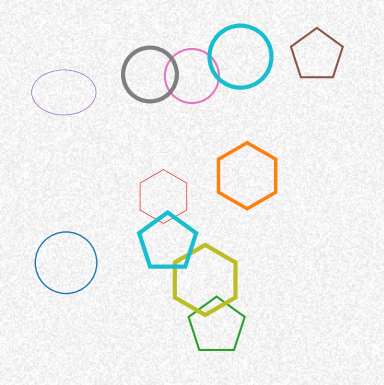[{"shape": "circle", "thickness": 1, "radius": 0.4, "center": [0.172, 0.318]}, {"shape": "hexagon", "thickness": 2.5, "radius": 0.43, "center": [0.642, 0.544]}, {"shape": "pentagon", "thickness": 1.5, "radius": 0.38, "center": [0.563, 0.153]}, {"shape": "hexagon", "thickness": 0.5, "radius": 0.35, "center": [0.424, 0.49]}, {"shape": "oval", "thickness": 0.5, "radius": 0.42, "center": [0.166, 0.76]}, {"shape": "pentagon", "thickness": 1.5, "radius": 0.35, "center": [0.823, 0.857]}, {"shape": "circle", "thickness": 1.5, "radius": 0.35, "center": [0.498, 0.803]}, {"shape": "circle", "thickness": 3, "radius": 0.35, "center": [0.39, 0.807]}, {"shape": "hexagon", "thickness": 3, "radius": 0.45, "center": [0.533, 0.273]}, {"shape": "pentagon", "thickness": 3, "radius": 0.39, "center": [0.435, 0.37]}, {"shape": "circle", "thickness": 3, "radius": 0.4, "center": [0.625, 0.853]}]